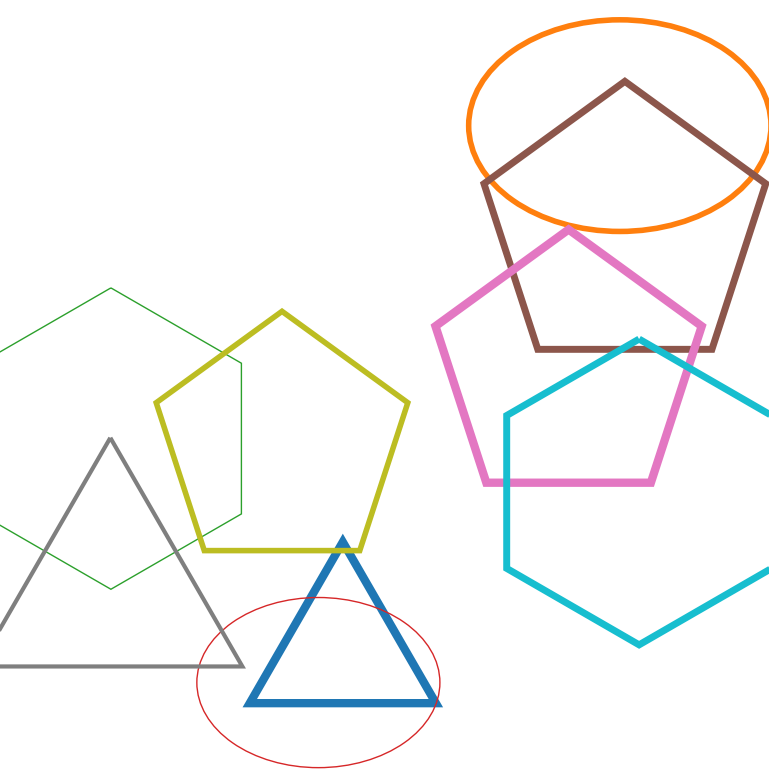[{"shape": "triangle", "thickness": 3, "radius": 0.7, "center": [0.445, 0.157]}, {"shape": "oval", "thickness": 2, "radius": 0.98, "center": [0.805, 0.837]}, {"shape": "hexagon", "thickness": 0.5, "radius": 0.98, "center": [0.144, 0.43]}, {"shape": "oval", "thickness": 0.5, "radius": 0.79, "center": [0.413, 0.114]}, {"shape": "pentagon", "thickness": 2.5, "radius": 0.96, "center": [0.812, 0.702]}, {"shape": "pentagon", "thickness": 3, "radius": 0.91, "center": [0.738, 0.52]}, {"shape": "triangle", "thickness": 1.5, "radius": 0.99, "center": [0.143, 0.233]}, {"shape": "pentagon", "thickness": 2, "radius": 0.86, "center": [0.366, 0.424]}, {"shape": "hexagon", "thickness": 2.5, "radius": 0.99, "center": [0.83, 0.361]}]